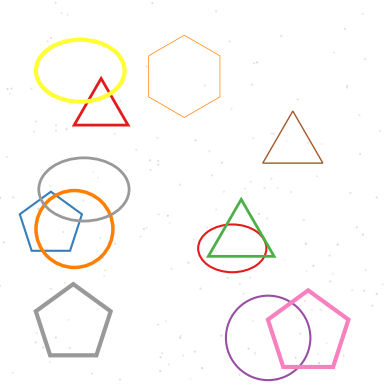[{"shape": "oval", "thickness": 1.5, "radius": 0.44, "center": [0.603, 0.355]}, {"shape": "triangle", "thickness": 2, "radius": 0.4, "center": [0.263, 0.715]}, {"shape": "pentagon", "thickness": 1.5, "radius": 0.42, "center": [0.132, 0.417]}, {"shape": "triangle", "thickness": 2, "radius": 0.49, "center": [0.627, 0.383]}, {"shape": "circle", "thickness": 1.5, "radius": 0.55, "center": [0.697, 0.122]}, {"shape": "hexagon", "thickness": 0.5, "radius": 0.53, "center": [0.479, 0.802]}, {"shape": "circle", "thickness": 2.5, "radius": 0.5, "center": [0.193, 0.405]}, {"shape": "oval", "thickness": 3, "radius": 0.58, "center": [0.208, 0.816]}, {"shape": "triangle", "thickness": 1, "radius": 0.45, "center": [0.761, 0.621]}, {"shape": "pentagon", "thickness": 3, "radius": 0.55, "center": [0.8, 0.136]}, {"shape": "pentagon", "thickness": 3, "radius": 0.51, "center": [0.19, 0.16]}, {"shape": "oval", "thickness": 2, "radius": 0.59, "center": [0.218, 0.508]}]